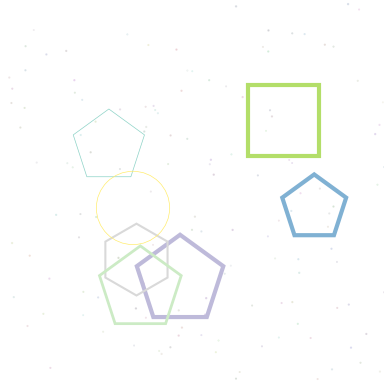[{"shape": "pentagon", "thickness": 0.5, "radius": 0.49, "center": [0.283, 0.62]}, {"shape": "pentagon", "thickness": 3, "radius": 0.59, "center": [0.468, 0.272]}, {"shape": "pentagon", "thickness": 3, "radius": 0.44, "center": [0.816, 0.46]}, {"shape": "square", "thickness": 3, "radius": 0.46, "center": [0.735, 0.686]}, {"shape": "hexagon", "thickness": 1.5, "radius": 0.47, "center": [0.354, 0.326]}, {"shape": "pentagon", "thickness": 2, "radius": 0.56, "center": [0.365, 0.25]}, {"shape": "circle", "thickness": 0.5, "radius": 0.48, "center": [0.345, 0.46]}]